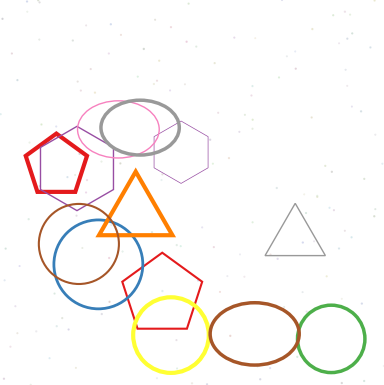[{"shape": "pentagon", "thickness": 1.5, "radius": 0.55, "center": [0.421, 0.234]}, {"shape": "pentagon", "thickness": 3, "radius": 0.42, "center": [0.146, 0.569]}, {"shape": "circle", "thickness": 2, "radius": 0.58, "center": [0.255, 0.313]}, {"shape": "circle", "thickness": 2.5, "radius": 0.44, "center": [0.86, 0.12]}, {"shape": "hexagon", "thickness": 0.5, "radius": 0.41, "center": [0.47, 0.605]}, {"shape": "hexagon", "thickness": 1, "radius": 0.55, "center": [0.2, 0.562]}, {"shape": "triangle", "thickness": 3, "radius": 0.55, "center": [0.353, 0.444]}, {"shape": "circle", "thickness": 3, "radius": 0.49, "center": [0.444, 0.13]}, {"shape": "oval", "thickness": 2.5, "radius": 0.58, "center": [0.661, 0.133]}, {"shape": "circle", "thickness": 1.5, "radius": 0.52, "center": [0.205, 0.366]}, {"shape": "oval", "thickness": 1, "radius": 0.53, "center": [0.307, 0.664]}, {"shape": "triangle", "thickness": 1, "radius": 0.45, "center": [0.767, 0.381]}, {"shape": "oval", "thickness": 2.5, "radius": 0.51, "center": [0.364, 0.669]}]